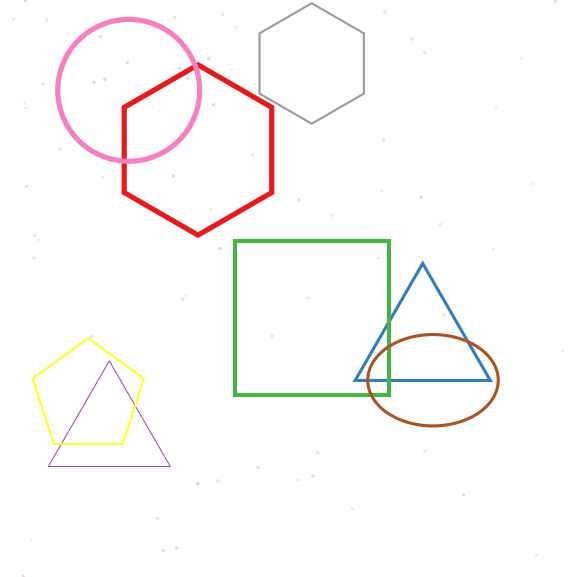[{"shape": "hexagon", "thickness": 2.5, "radius": 0.74, "center": [0.343, 0.739]}, {"shape": "triangle", "thickness": 1.5, "radius": 0.68, "center": [0.732, 0.408]}, {"shape": "square", "thickness": 2, "radius": 0.67, "center": [0.541, 0.449]}, {"shape": "triangle", "thickness": 0.5, "radius": 0.61, "center": [0.189, 0.252]}, {"shape": "pentagon", "thickness": 1, "radius": 0.51, "center": [0.153, 0.312]}, {"shape": "oval", "thickness": 1.5, "radius": 0.57, "center": [0.75, 0.341]}, {"shape": "circle", "thickness": 2.5, "radius": 0.61, "center": [0.223, 0.843]}, {"shape": "hexagon", "thickness": 1, "radius": 0.52, "center": [0.54, 0.889]}]